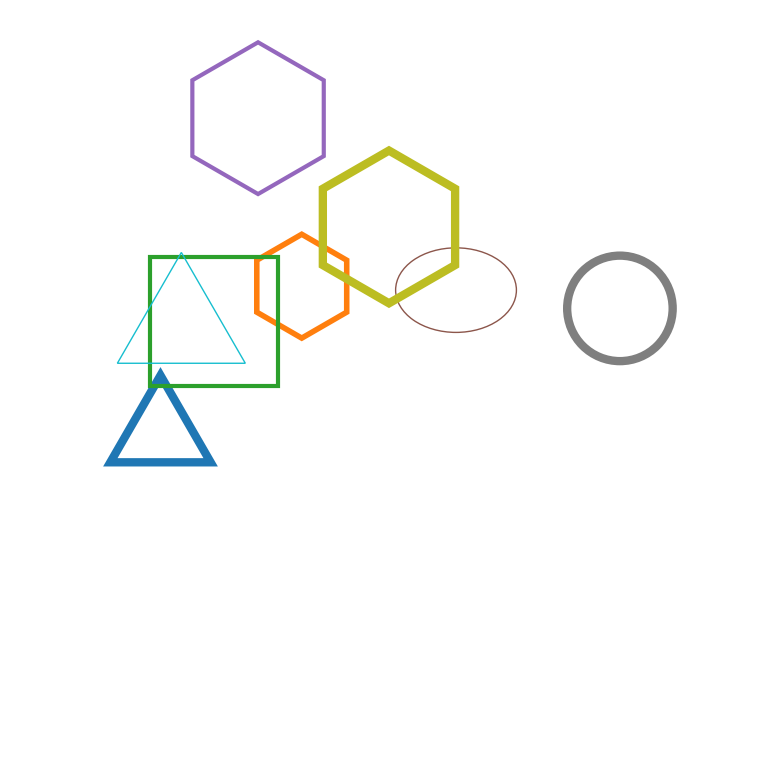[{"shape": "triangle", "thickness": 3, "radius": 0.38, "center": [0.208, 0.437]}, {"shape": "hexagon", "thickness": 2, "radius": 0.34, "center": [0.392, 0.628]}, {"shape": "square", "thickness": 1.5, "radius": 0.42, "center": [0.278, 0.582]}, {"shape": "hexagon", "thickness": 1.5, "radius": 0.49, "center": [0.335, 0.847]}, {"shape": "oval", "thickness": 0.5, "radius": 0.39, "center": [0.592, 0.623]}, {"shape": "circle", "thickness": 3, "radius": 0.34, "center": [0.805, 0.6]}, {"shape": "hexagon", "thickness": 3, "radius": 0.5, "center": [0.505, 0.705]}, {"shape": "triangle", "thickness": 0.5, "radius": 0.48, "center": [0.236, 0.576]}]